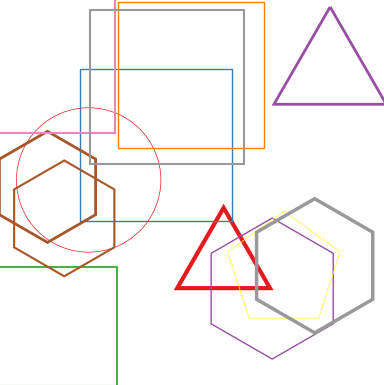[{"shape": "circle", "thickness": 0.5, "radius": 0.94, "center": [0.23, 0.533]}, {"shape": "triangle", "thickness": 3, "radius": 0.7, "center": [0.581, 0.321]}, {"shape": "square", "thickness": 1, "radius": 0.98, "center": [0.405, 0.623]}, {"shape": "square", "thickness": 1.5, "radius": 0.77, "center": [0.15, 0.152]}, {"shape": "triangle", "thickness": 2, "radius": 0.84, "center": [0.857, 0.813]}, {"shape": "hexagon", "thickness": 1, "radius": 0.92, "center": [0.707, 0.25]}, {"shape": "square", "thickness": 1, "radius": 0.95, "center": [0.496, 0.805]}, {"shape": "pentagon", "thickness": 0.5, "radius": 0.77, "center": [0.737, 0.298]}, {"shape": "hexagon", "thickness": 1.5, "radius": 0.75, "center": [0.167, 0.433]}, {"shape": "hexagon", "thickness": 2, "radius": 0.72, "center": [0.123, 0.515]}, {"shape": "square", "thickness": 1.5, "radius": 0.99, "center": [0.1, 0.852]}, {"shape": "square", "thickness": 1.5, "radius": 1.0, "center": [0.434, 0.774]}, {"shape": "hexagon", "thickness": 2.5, "radius": 0.87, "center": [0.817, 0.31]}]